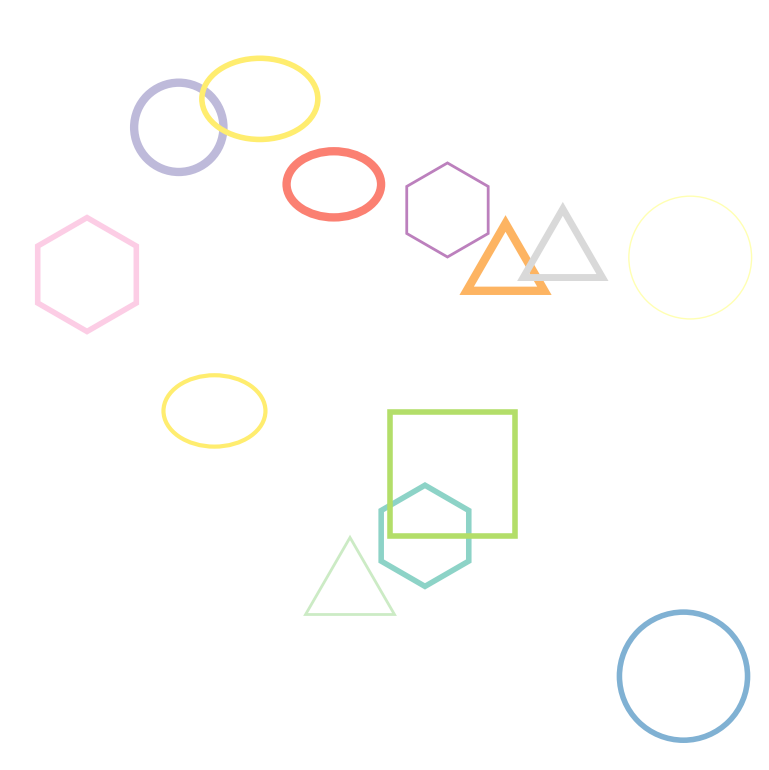[{"shape": "hexagon", "thickness": 2, "radius": 0.33, "center": [0.552, 0.304]}, {"shape": "circle", "thickness": 0.5, "radius": 0.4, "center": [0.896, 0.666]}, {"shape": "circle", "thickness": 3, "radius": 0.29, "center": [0.232, 0.835]}, {"shape": "oval", "thickness": 3, "radius": 0.31, "center": [0.434, 0.761]}, {"shape": "circle", "thickness": 2, "radius": 0.42, "center": [0.888, 0.122]}, {"shape": "triangle", "thickness": 3, "radius": 0.29, "center": [0.657, 0.651]}, {"shape": "square", "thickness": 2, "radius": 0.4, "center": [0.588, 0.385]}, {"shape": "hexagon", "thickness": 2, "radius": 0.37, "center": [0.113, 0.643]}, {"shape": "triangle", "thickness": 2.5, "radius": 0.3, "center": [0.731, 0.669]}, {"shape": "hexagon", "thickness": 1, "radius": 0.31, "center": [0.581, 0.727]}, {"shape": "triangle", "thickness": 1, "radius": 0.33, "center": [0.455, 0.235]}, {"shape": "oval", "thickness": 1.5, "radius": 0.33, "center": [0.279, 0.466]}, {"shape": "oval", "thickness": 2, "radius": 0.38, "center": [0.337, 0.872]}]